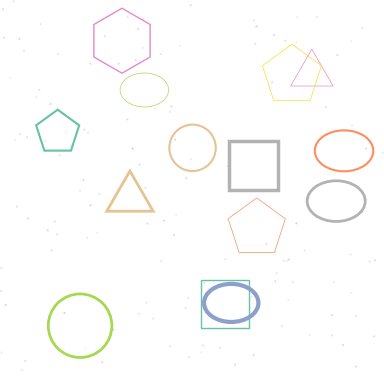[{"shape": "pentagon", "thickness": 1.5, "radius": 0.29, "center": [0.15, 0.656]}, {"shape": "square", "thickness": 1, "radius": 0.31, "center": [0.584, 0.211]}, {"shape": "oval", "thickness": 1.5, "radius": 0.38, "center": [0.894, 0.608]}, {"shape": "pentagon", "thickness": 0.5, "radius": 0.39, "center": [0.667, 0.408]}, {"shape": "oval", "thickness": 3, "radius": 0.35, "center": [0.601, 0.213]}, {"shape": "triangle", "thickness": 0.5, "radius": 0.32, "center": [0.81, 0.808]}, {"shape": "hexagon", "thickness": 1, "radius": 0.42, "center": [0.317, 0.894]}, {"shape": "oval", "thickness": 0.5, "radius": 0.32, "center": [0.375, 0.766]}, {"shape": "circle", "thickness": 2, "radius": 0.41, "center": [0.208, 0.154]}, {"shape": "pentagon", "thickness": 0.5, "radius": 0.4, "center": [0.758, 0.804]}, {"shape": "circle", "thickness": 1.5, "radius": 0.3, "center": [0.5, 0.616]}, {"shape": "triangle", "thickness": 2, "radius": 0.35, "center": [0.337, 0.486]}, {"shape": "square", "thickness": 2.5, "radius": 0.32, "center": [0.659, 0.57]}, {"shape": "oval", "thickness": 2, "radius": 0.38, "center": [0.873, 0.478]}]